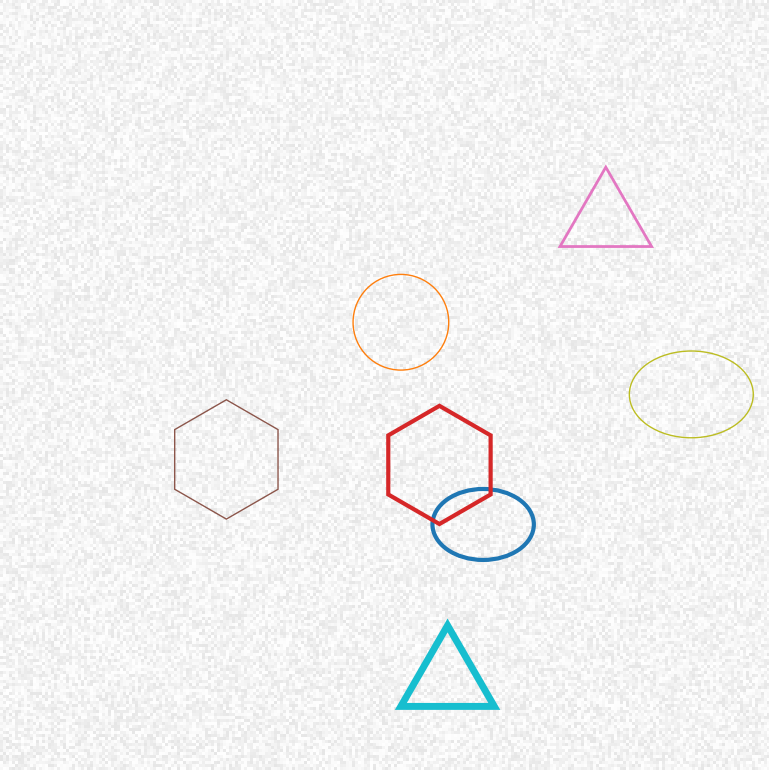[{"shape": "oval", "thickness": 1.5, "radius": 0.33, "center": [0.627, 0.319]}, {"shape": "circle", "thickness": 0.5, "radius": 0.31, "center": [0.521, 0.581]}, {"shape": "hexagon", "thickness": 1.5, "radius": 0.38, "center": [0.571, 0.396]}, {"shape": "hexagon", "thickness": 0.5, "radius": 0.39, "center": [0.294, 0.403]}, {"shape": "triangle", "thickness": 1, "radius": 0.34, "center": [0.787, 0.714]}, {"shape": "oval", "thickness": 0.5, "radius": 0.4, "center": [0.898, 0.488]}, {"shape": "triangle", "thickness": 2.5, "radius": 0.35, "center": [0.581, 0.118]}]